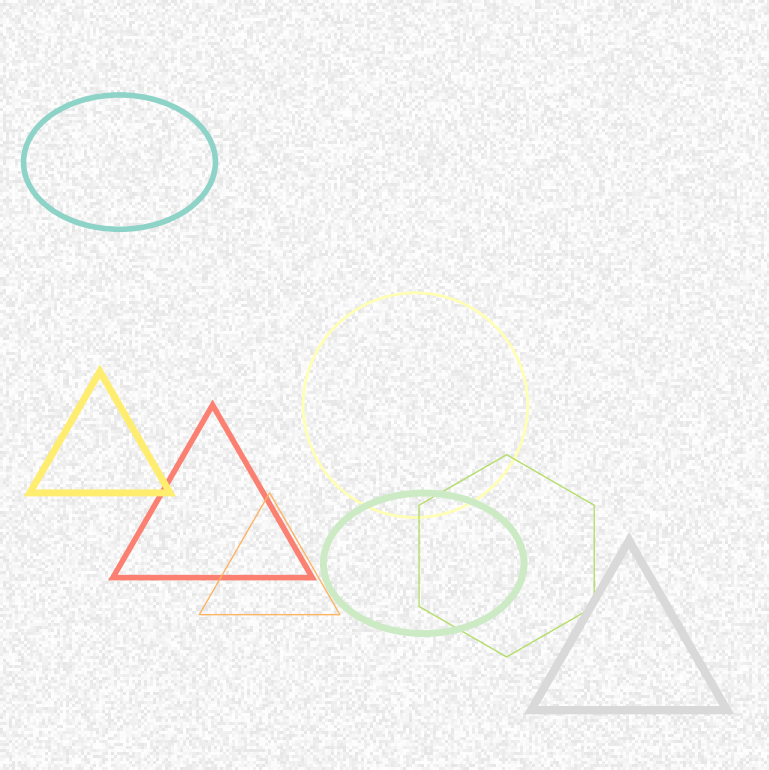[{"shape": "oval", "thickness": 2, "radius": 0.62, "center": [0.155, 0.789]}, {"shape": "circle", "thickness": 1, "radius": 0.73, "center": [0.54, 0.474]}, {"shape": "triangle", "thickness": 2, "radius": 0.75, "center": [0.276, 0.325]}, {"shape": "triangle", "thickness": 0.5, "radius": 0.53, "center": [0.35, 0.254]}, {"shape": "hexagon", "thickness": 0.5, "radius": 0.66, "center": [0.658, 0.278]}, {"shape": "triangle", "thickness": 3, "radius": 0.73, "center": [0.817, 0.151]}, {"shape": "oval", "thickness": 2.5, "radius": 0.65, "center": [0.55, 0.268]}, {"shape": "triangle", "thickness": 2.5, "radius": 0.53, "center": [0.13, 0.412]}]